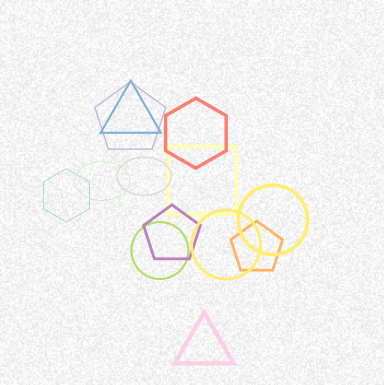[{"shape": "hexagon", "thickness": 0.5, "radius": 0.35, "center": [0.173, 0.493]}, {"shape": "square", "thickness": 2.5, "radius": 0.44, "center": [0.525, 0.533]}, {"shape": "pentagon", "thickness": 1, "radius": 0.48, "center": [0.338, 0.691]}, {"shape": "hexagon", "thickness": 2.5, "radius": 0.45, "center": [0.509, 0.654]}, {"shape": "triangle", "thickness": 1.5, "radius": 0.45, "center": [0.34, 0.7]}, {"shape": "pentagon", "thickness": 2, "radius": 0.35, "center": [0.667, 0.355]}, {"shape": "circle", "thickness": 1.5, "radius": 0.37, "center": [0.415, 0.349]}, {"shape": "triangle", "thickness": 3, "radius": 0.44, "center": [0.53, 0.1]}, {"shape": "oval", "thickness": 1, "radius": 0.35, "center": [0.374, 0.542]}, {"shape": "pentagon", "thickness": 2, "radius": 0.39, "center": [0.447, 0.391]}, {"shape": "oval", "thickness": 0.5, "radius": 0.36, "center": [0.266, 0.53]}, {"shape": "circle", "thickness": 2.5, "radius": 0.45, "center": [0.709, 0.429]}, {"shape": "circle", "thickness": 2, "radius": 0.45, "center": [0.587, 0.365]}]